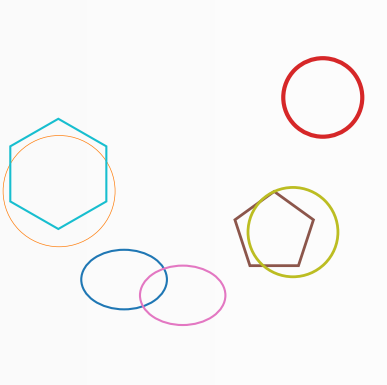[{"shape": "oval", "thickness": 1.5, "radius": 0.55, "center": [0.32, 0.274]}, {"shape": "circle", "thickness": 0.5, "radius": 0.72, "center": [0.153, 0.504]}, {"shape": "circle", "thickness": 3, "radius": 0.51, "center": [0.833, 0.747]}, {"shape": "pentagon", "thickness": 2, "radius": 0.53, "center": [0.708, 0.396]}, {"shape": "oval", "thickness": 1.5, "radius": 0.55, "center": [0.471, 0.233]}, {"shape": "circle", "thickness": 2, "radius": 0.58, "center": [0.756, 0.397]}, {"shape": "hexagon", "thickness": 1.5, "radius": 0.72, "center": [0.151, 0.548]}]